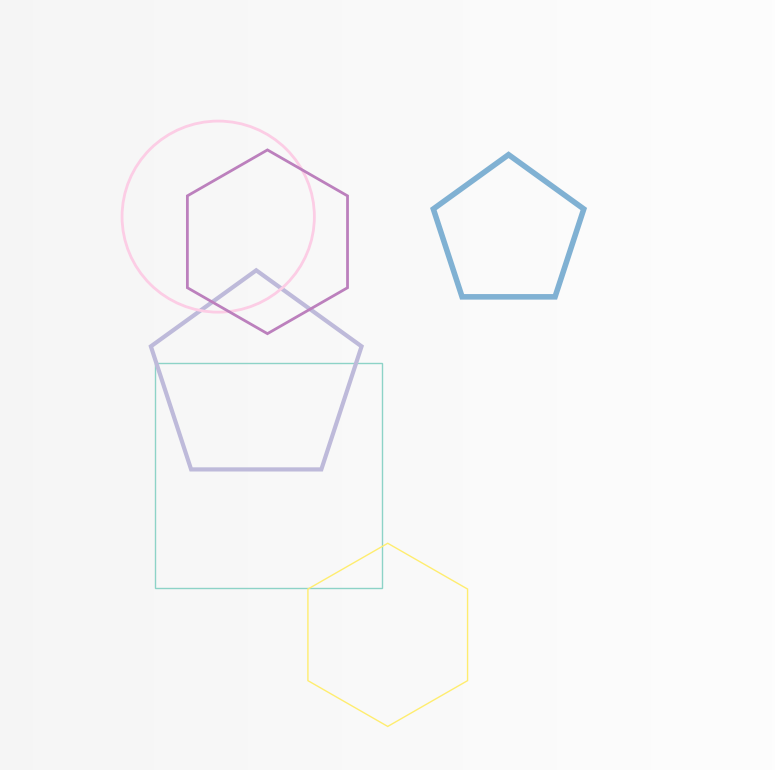[{"shape": "square", "thickness": 0.5, "radius": 0.73, "center": [0.346, 0.382]}, {"shape": "pentagon", "thickness": 1.5, "radius": 0.71, "center": [0.331, 0.506]}, {"shape": "pentagon", "thickness": 2, "radius": 0.51, "center": [0.656, 0.697]}, {"shape": "circle", "thickness": 1, "radius": 0.62, "center": [0.282, 0.719]}, {"shape": "hexagon", "thickness": 1, "radius": 0.6, "center": [0.345, 0.686]}, {"shape": "hexagon", "thickness": 0.5, "radius": 0.59, "center": [0.5, 0.176]}]